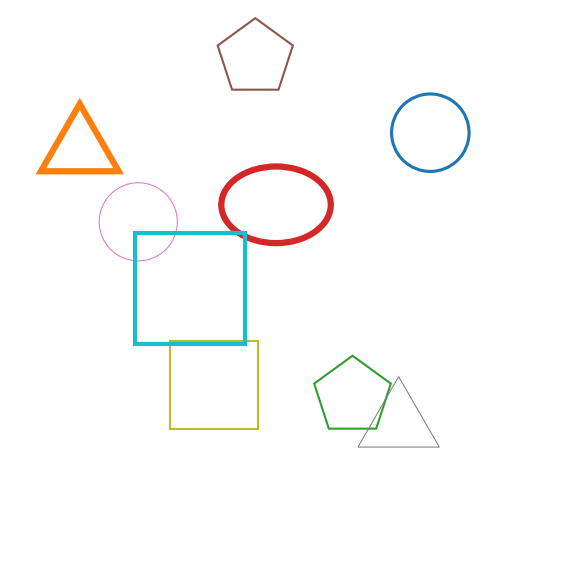[{"shape": "circle", "thickness": 1.5, "radius": 0.34, "center": [0.745, 0.769]}, {"shape": "triangle", "thickness": 3, "radius": 0.39, "center": [0.138, 0.741]}, {"shape": "pentagon", "thickness": 1, "radius": 0.35, "center": [0.61, 0.313]}, {"shape": "oval", "thickness": 3, "radius": 0.47, "center": [0.478, 0.644]}, {"shape": "pentagon", "thickness": 1, "radius": 0.34, "center": [0.442, 0.899]}, {"shape": "circle", "thickness": 0.5, "radius": 0.34, "center": [0.239, 0.615]}, {"shape": "triangle", "thickness": 0.5, "radius": 0.41, "center": [0.69, 0.266]}, {"shape": "square", "thickness": 1, "radius": 0.38, "center": [0.371, 0.333]}, {"shape": "square", "thickness": 2, "radius": 0.48, "center": [0.329, 0.499]}]